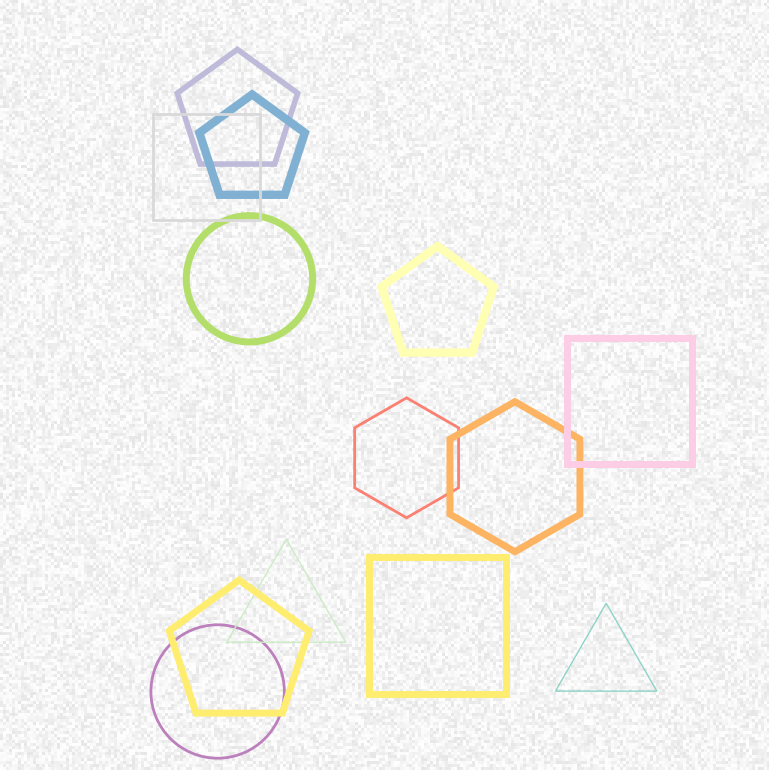[{"shape": "triangle", "thickness": 0.5, "radius": 0.38, "center": [0.787, 0.14]}, {"shape": "pentagon", "thickness": 3, "radius": 0.38, "center": [0.568, 0.604]}, {"shape": "pentagon", "thickness": 2, "radius": 0.41, "center": [0.308, 0.854]}, {"shape": "hexagon", "thickness": 1, "radius": 0.39, "center": [0.528, 0.405]}, {"shape": "pentagon", "thickness": 3, "radius": 0.36, "center": [0.327, 0.805]}, {"shape": "hexagon", "thickness": 2.5, "radius": 0.49, "center": [0.669, 0.381]}, {"shape": "circle", "thickness": 2.5, "radius": 0.41, "center": [0.324, 0.638]}, {"shape": "square", "thickness": 2.5, "radius": 0.41, "center": [0.818, 0.479]}, {"shape": "square", "thickness": 1, "radius": 0.35, "center": [0.268, 0.783]}, {"shape": "circle", "thickness": 1, "radius": 0.43, "center": [0.283, 0.102]}, {"shape": "triangle", "thickness": 0.5, "radius": 0.45, "center": [0.372, 0.211]}, {"shape": "pentagon", "thickness": 2.5, "radius": 0.48, "center": [0.311, 0.151]}, {"shape": "square", "thickness": 2.5, "radius": 0.44, "center": [0.568, 0.188]}]